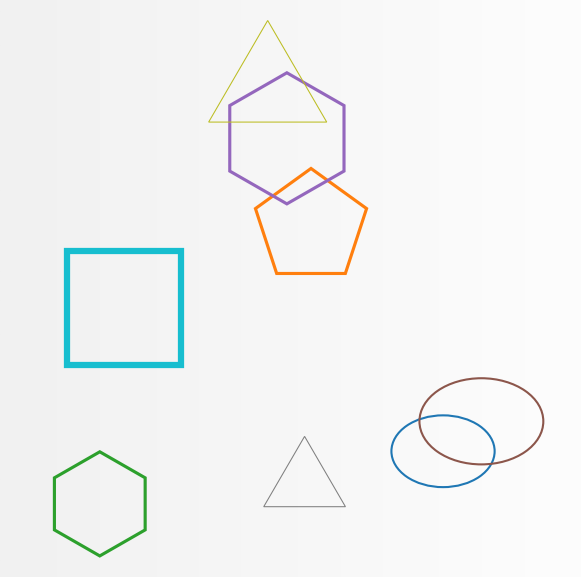[{"shape": "oval", "thickness": 1, "radius": 0.44, "center": [0.762, 0.218]}, {"shape": "pentagon", "thickness": 1.5, "radius": 0.5, "center": [0.535, 0.607]}, {"shape": "hexagon", "thickness": 1.5, "radius": 0.45, "center": [0.172, 0.127]}, {"shape": "hexagon", "thickness": 1.5, "radius": 0.57, "center": [0.494, 0.76]}, {"shape": "oval", "thickness": 1, "radius": 0.53, "center": [0.828, 0.27]}, {"shape": "triangle", "thickness": 0.5, "radius": 0.41, "center": [0.524, 0.162]}, {"shape": "triangle", "thickness": 0.5, "radius": 0.59, "center": [0.461, 0.846]}, {"shape": "square", "thickness": 3, "radius": 0.49, "center": [0.214, 0.466]}]